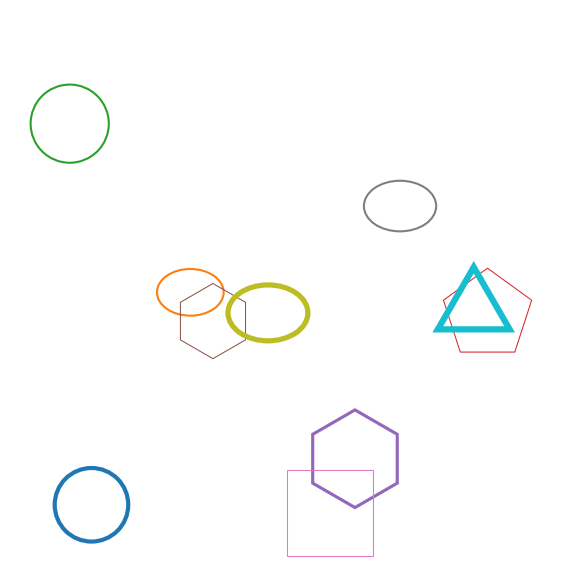[{"shape": "circle", "thickness": 2, "radius": 0.32, "center": [0.158, 0.125]}, {"shape": "oval", "thickness": 1, "radius": 0.29, "center": [0.33, 0.493]}, {"shape": "circle", "thickness": 1, "radius": 0.34, "center": [0.121, 0.785]}, {"shape": "pentagon", "thickness": 0.5, "radius": 0.4, "center": [0.844, 0.454]}, {"shape": "hexagon", "thickness": 1.5, "radius": 0.42, "center": [0.615, 0.205]}, {"shape": "hexagon", "thickness": 0.5, "radius": 0.33, "center": [0.369, 0.443]}, {"shape": "square", "thickness": 0.5, "radius": 0.37, "center": [0.572, 0.111]}, {"shape": "oval", "thickness": 1, "radius": 0.31, "center": [0.693, 0.642]}, {"shape": "oval", "thickness": 2.5, "radius": 0.35, "center": [0.464, 0.457]}, {"shape": "triangle", "thickness": 3, "radius": 0.36, "center": [0.82, 0.465]}]